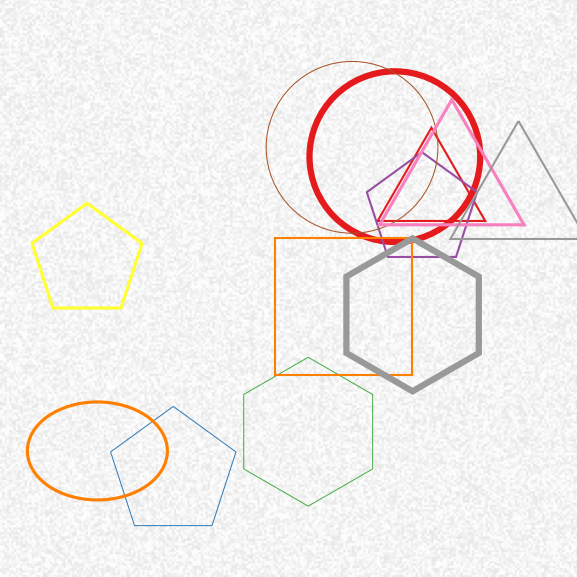[{"shape": "circle", "thickness": 3, "radius": 0.74, "center": [0.684, 0.728]}, {"shape": "triangle", "thickness": 1, "radius": 0.54, "center": [0.747, 0.67]}, {"shape": "pentagon", "thickness": 0.5, "radius": 0.57, "center": [0.3, 0.181]}, {"shape": "hexagon", "thickness": 0.5, "radius": 0.64, "center": [0.534, 0.252]}, {"shape": "pentagon", "thickness": 1, "radius": 0.5, "center": [0.731, 0.635]}, {"shape": "oval", "thickness": 1.5, "radius": 0.61, "center": [0.169, 0.218]}, {"shape": "square", "thickness": 1, "radius": 0.6, "center": [0.595, 0.469]}, {"shape": "pentagon", "thickness": 1.5, "radius": 0.5, "center": [0.151, 0.547]}, {"shape": "circle", "thickness": 0.5, "radius": 0.74, "center": [0.61, 0.744]}, {"shape": "triangle", "thickness": 1.5, "radius": 0.72, "center": [0.782, 0.682]}, {"shape": "hexagon", "thickness": 3, "radius": 0.66, "center": [0.714, 0.454]}, {"shape": "triangle", "thickness": 1, "radius": 0.68, "center": [0.898, 0.653]}]